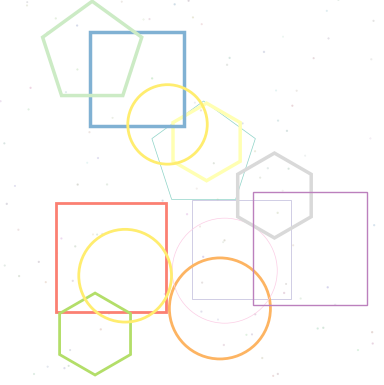[{"shape": "pentagon", "thickness": 0.5, "radius": 0.71, "center": [0.529, 0.596]}, {"shape": "hexagon", "thickness": 2.5, "radius": 0.5, "center": [0.537, 0.631]}, {"shape": "square", "thickness": 0.5, "radius": 0.64, "center": [0.627, 0.352]}, {"shape": "square", "thickness": 2, "radius": 0.71, "center": [0.288, 0.331]}, {"shape": "square", "thickness": 2.5, "radius": 0.61, "center": [0.356, 0.795]}, {"shape": "circle", "thickness": 2, "radius": 0.66, "center": [0.571, 0.199]}, {"shape": "hexagon", "thickness": 2, "radius": 0.53, "center": [0.247, 0.132]}, {"shape": "circle", "thickness": 0.5, "radius": 0.68, "center": [0.584, 0.297]}, {"shape": "hexagon", "thickness": 2.5, "radius": 0.55, "center": [0.713, 0.492]}, {"shape": "square", "thickness": 1, "radius": 0.74, "center": [0.805, 0.355]}, {"shape": "pentagon", "thickness": 2.5, "radius": 0.68, "center": [0.239, 0.861]}, {"shape": "circle", "thickness": 2, "radius": 0.6, "center": [0.325, 0.284]}, {"shape": "circle", "thickness": 2, "radius": 0.52, "center": [0.435, 0.677]}]